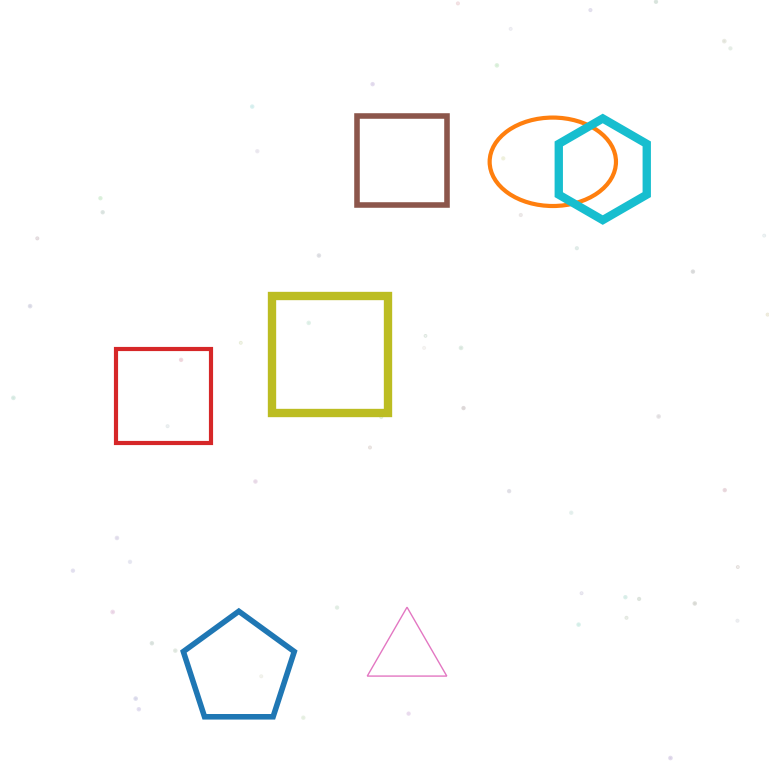[{"shape": "pentagon", "thickness": 2, "radius": 0.38, "center": [0.31, 0.13]}, {"shape": "oval", "thickness": 1.5, "radius": 0.41, "center": [0.718, 0.79]}, {"shape": "square", "thickness": 1.5, "radius": 0.31, "center": [0.212, 0.486]}, {"shape": "square", "thickness": 2, "radius": 0.29, "center": [0.522, 0.792]}, {"shape": "triangle", "thickness": 0.5, "radius": 0.3, "center": [0.529, 0.152]}, {"shape": "square", "thickness": 3, "radius": 0.38, "center": [0.429, 0.54]}, {"shape": "hexagon", "thickness": 3, "radius": 0.33, "center": [0.783, 0.78]}]